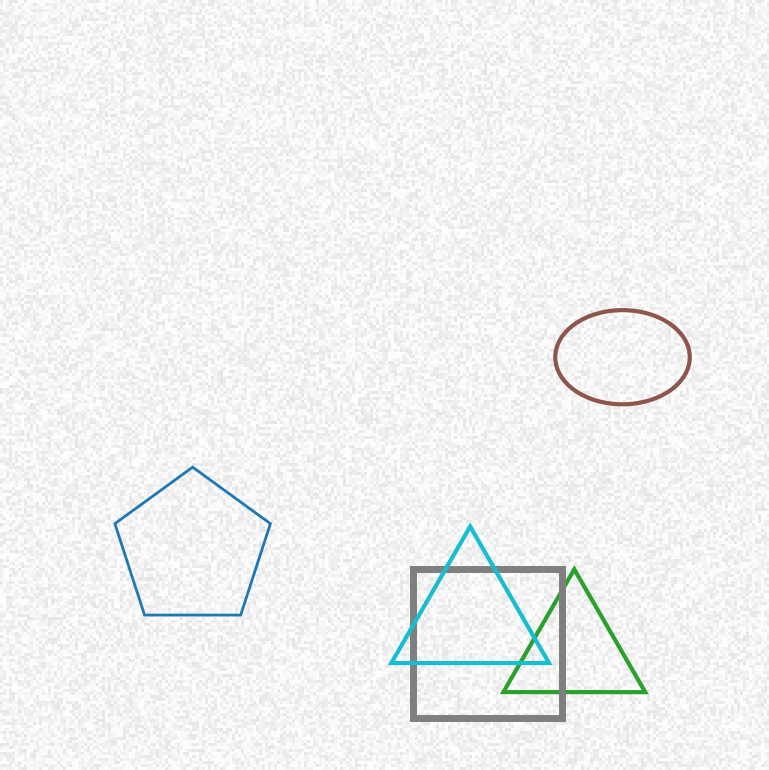[{"shape": "pentagon", "thickness": 1, "radius": 0.53, "center": [0.25, 0.287]}, {"shape": "triangle", "thickness": 1.5, "radius": 0.53, "center": [0.746, 0.154]}, {"shape": "oval", "thickness": 1.5, "radius": 0.44, "center": [0.808, 0.536]}, {"shape": "square", "thickness": 2.5, "radius": 0.48, "center": [0.634, 0.165]}, {"shape": "triangle", "thickness": 1.5, "radius": 0.59, "center": [0.611, 0.198]}]